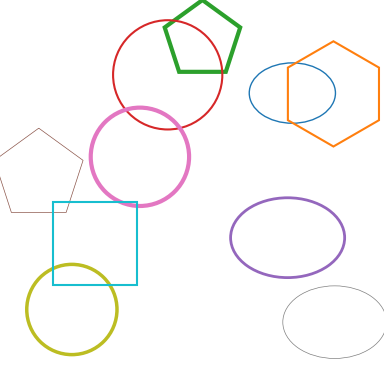[{"shape": "oval", "thickness": 1, "radius": 0.56, "center": [0.759, 0.758]}, {"shape": "hexagon", "thickness": 1.5, "radius": 0.68, "center": [0.866, 0.756]}, {"shape": "pentagon", "thickness": 3, "radius": 0.52, "center": [0.526, 0.897]}, {"shape": "circle", "thickness": 1.5, "radius": 0.71, "center": [0.436, 0.806]}, {"shape": "oval", "thickness": 2, "radius": 0.74, "center": [0.747, 0.383]}, {"shape": "pentagon", "thickness": 0.5, "radius": 0.61, "center": [0.101, 0.546]}, {"shape": "circle", "thickness": 3, "radius": 0.64, "center": [0.363, 0.593]}, {"shape": "oval", "thickness": 0.5, "radius": 0.67, "center": [0.869, 0.163]}, {"shape": "circle", "thickness": 2.5, "radius": 0.59, "center": [0.187, 0.196]}, {"shape": "square", "thickness": 1.5, "radius": 0.54, "center": [0.247, 0.368]}]